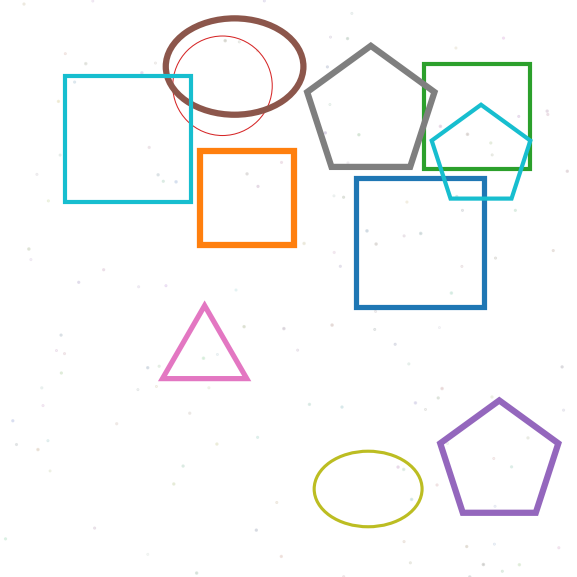[{"shape": "square", "thickness": 2.5, "radius": 0.56, "center": [0.727, 0.579]}, {"shape": "square", "thickness": 3, "radius": 0.41, "center": [0.428, 0.656]}, {"shape": "square", "thickness": 2, "radius": 0.46, "center": [0.826, 0.798]}, {"shape": "circle", "thickness": 0.5, "radius": 0.43, "center": [0.385, 0.851]}, {"shape": "pentagon", "thickness": 3, "radius": 0.54, "center": [0.865, 0.198]}, {"shape": "oval", "thickness": 3, "radius": 0.6, "center": [0.406, 0.884]}, {"shape": "triangle", "thickness": 2.5, "radius": 0.42, "center": [0.354, 0.386]}, {"shape": "pentagon", "thickness": 3, "radius": 0.58, "center": [0.642, 0.804]}, {"shape": "oval", "thickness": 1.5, "radius": 0.47, "center": [0.637, 0.152]}, {"shape": "pentagon", "thickness": 2, "radius": 0.45, "center": [0.833, 0.728]}, {"shape": "square", "thickness": 2, "radius": 0.55, "center": [0.221, 0.759]}]